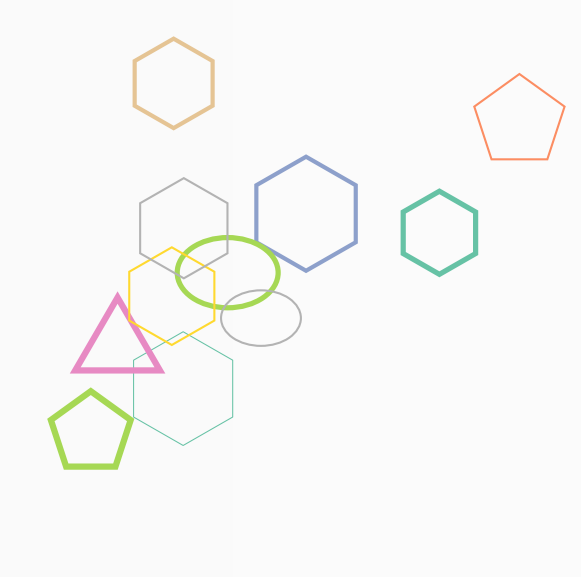[{"shape": "hexagon", "thickness": 0.5, "radius": 0.49, "center": [0.315, 0.326]}, {"shape": "hexagon", "thickness": 2.5, "radius": 0.36, "center": [0.756, 0.596]}, {"shape": "pentagon", "thickness": 1, "radius": 0.41, "center": [0.894, 0.789]}, {"shape": "hexagon", "thickness": 2, "radius": 0.49, "center": [0.527, 0.629]}, {"shape": "triangle", "thickness": 3, "radius": 0.42, "center": [0.202, 0.4]}, {"shape": "oval", "thickness": 2.5, "radius": 0.43, "center": [0.392, 0.527]}, {"shape": "pentagon", "thickness": 3, "radius": 0.36, "center": [0.156, 0.25]}, {"shape": "hexagon", "thickness": 1, "radius": 0.42, "center": [0.296, 0.486]}, {"shape": "hexagon", "thickness": 2, "radius": 0.39, "center": [0.299, 0.855]}, {"shape": "hexagon", "thickness": 1, "radius": 0.43, "center": [0.316, 0.604]}, {"shape": "oval", "thickness": 1, "radius": 0.34, "center": [0.449, 0.448]}]